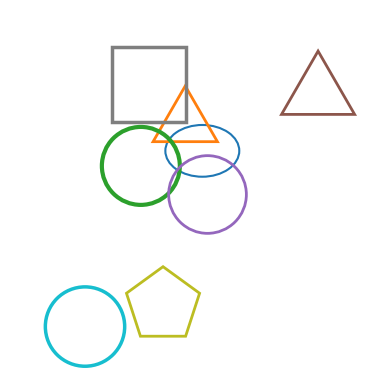[{"shape": "oval", "thickness": 1.5, "radius": 0.48, "center": [0.526, 0.608]}, {"shape": "triangle", "thickness": 2, "radius": 0.48, "center": [0.481, 0.68]}, {"shape": "circle", "thickness": 3, "radius": 0.51, "center": [0.366, 0.569]}, {"shape": "circle", "thickness": 2, "radius": 0.5, "center": [0.539, 0.495]}, {"shape": "triangle", "thickness": 2, "radius": 0.55, "center": [0.826, 0.758]}, {"shape": "square", "thickness": 2.5, "radius": 0.48, "center": [0.386, 0.781]}, {"shape": "pentagon", "thickness": 2, "radius": 0.5, "center": [0.423, 0.207]}, {"shape": "circle", "thickness": 2.5, "radius": 0.52, "center": [0.221, 0.152]}]